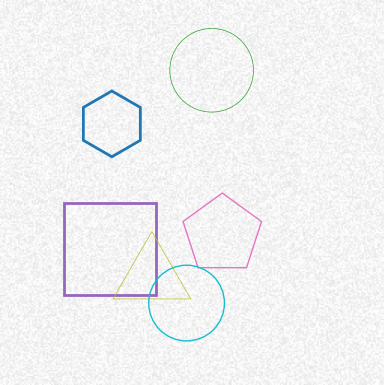[{"shape": "hexagon", "thickness": 2, "radius": 0.43, "center": [0.291, 0.678]}, {"shape": "circle", "thickness": 0.5, "radius": 0.54, "center": [0.55, 0.817]}, {"shape": "square", "thickness": 2, "radius": 0.6, "center": [0.285, 0.353]}, {"shape": "pentagon", "thickness": 1, "radius": 0.54, "center": [0.577, 0.391]}, {"shape": "triangle", "thickness": 0.5, "radius": 0.58, "center": [0.395, 0.282]}, {"shape": "circle", "thickness": 1, "radius": 0.49, "center": [0.485, 0.213]}]